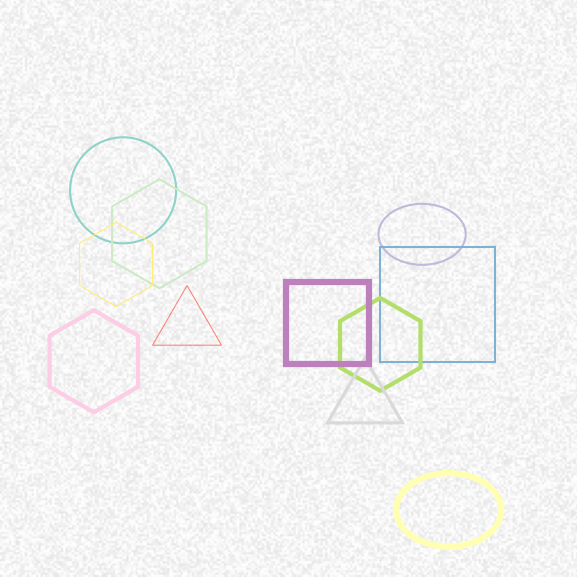[{"shape": "circle", "thickness": 1, "radius": 0.46, "center": [0.213, 0.67]}, {"shape": "oval", "thickness": 3, "radius": 0.45, "center": [0.777, 0.116]}, {"shape": "oval", "thickness": 1, "radius": 0.38, "center": [0.731, 0.593]}, {"shape": "triangle", "thickness": 0.5, "radius": 0.34, "center": [0.324, 0.436]}, {"shape": "square", "thickness": 1, "radius": 0.5, "center": [0.757, 0.471]}, {"shape": "hexagon", "thickness": 2, "radius": 0.4, "center": [0.658, 0.403]}, {"shape": "hexagon", "thickness": 2, "radius": 0.44, "center": [0.162, 0.374]}, {"shape": "triangle", "thickness": 1.5, "radius": 0.38, "center": [0.632, 0.304]}, {"shape": "square", "thickness": 3, "radius": 0.36, "center": [0.567, 0.44]}, {"shape": "hexagon", "thickness": 1, "radius": 0.47, "center": [0.276, 0.594]}, {"shape": "hexagon", "thickness": 0.5, "radius": 0.36, "center": [0.201, 0.541]}]